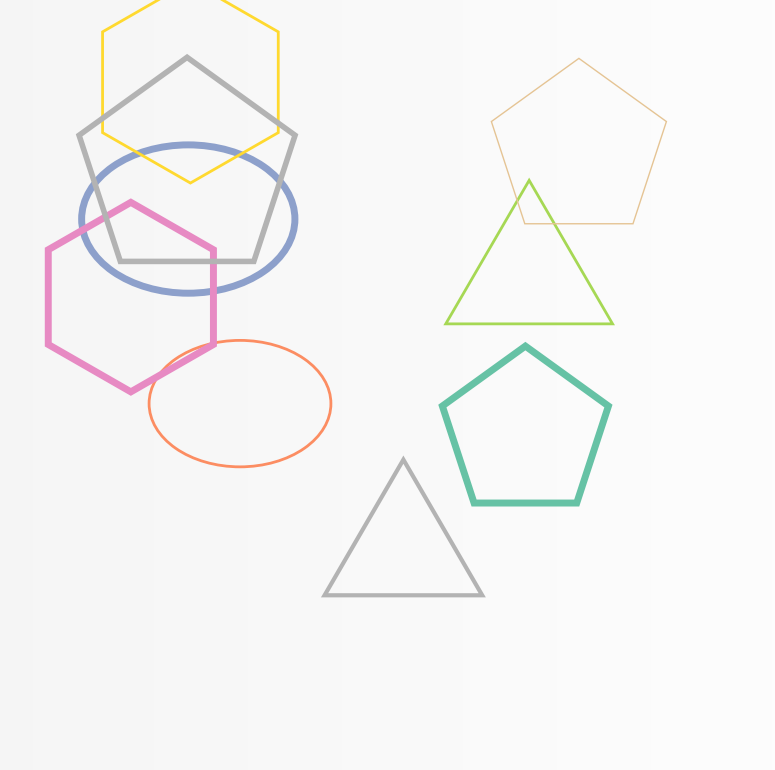[{"shape": "pentagon", "thickness": 2.5, "radius": 0.56, "center": [0.678, 0.438]}, {"shape": "oval", "thickness": 1, "radius": 0.59, "center": [0.31, 0.476]}, {"shape": "oval", "thickness": 2.5, "radius": 0.69, "center": [0.243, 0.716]}, {"shape": "hexagon", "thickness": 2.5, "radius": 0.62, "center": [0.169, 0.614]}, {"shape": "triangle", "thickness": 1, "radius": 0.62, "center": [0.683, 0.642]}, {"shape": "hexagon", "thickness": 1, "radius": 0.65, "center": [0.246, 0.893]}, {"shape": "pentagon", "thickness": 0.5, "radius": 0.59, "center": [0.747, 0.805]}, {"shape": "triangle", "thickness": 1.5, "radius": 0.59, "center": [0.521, 0.286]}, {"shape": "pentagon", "thickness": 2, "radius": 0.73, "center": [0.241, 0.779]}]